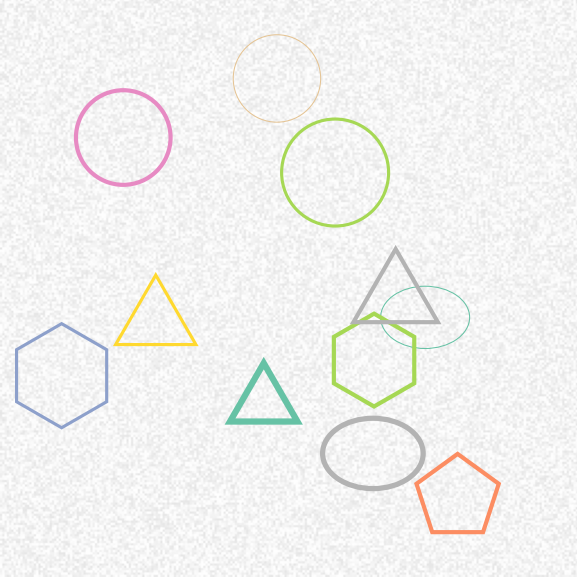[{"shape": "triangle", "thickness": 3, "radius": 0.34, "center": [0.457, 0.303]}, {"shape": "oval", "thickness": 0.5, "radius": 0.39, "center": [0.736, 0.45]}, {"shape": "pentagon", "thickness": 2, "radius": 0.37, "center": [0.792, 0.138]}, {"shape": "hexagon", "thickness": 1.5, "radius": 0.45, "center": [0.107, 0.349]}, {"shape": "circle", "thickness": 2, "radius": 0.41, "center": [0.213, 0.761]}, {"shape": "hexagon", "thickness": 2, "radius": 0.4, "center": [0.648, 0.376]}, {"shape": "circle", "thickness": 1.5, "radius": 0.46, "center": [0.58, 0.7]}, {"shape": "triangle", "thickness": 1.5, "radius": 0.4, "center": [0.27, 0.443]}, {"shape": "circle", "thickness": 0.5, "radius": 0.38, "center": [0.48, 0.863]}, {"shape": "oval", "thickness": 2.5, "radius": 0.44, "center": [0.646, 0.214]}, {"shape": "triangle", "thickness": 2, "radius": 0.42, "center": [0.685, 0.483]}]